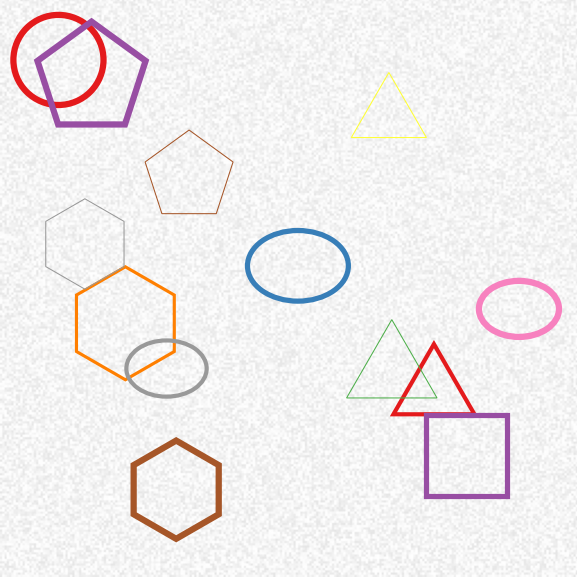[{"shape": "triangle", "thickness": 2, "radius": 0.4, "center": [0.751, 0.322]}, {"shape": "circle", "thickness": 3, "radius": 0.39, "center": [0.101, 0.895]}, {"shape": "oval", "thickness": 2.5, "radius": 0.44, "center": [0.516, 0.539]}, {"shape": "triangle", "thickness": 0.5, "radius": 0.45, "center": [0.678, 0.355]}, {"shape": "square", "thickness": 2.5, "radius": 0.35, "center": [0.808, 0.21]}, {"shape": "pentagon", "thickness": 3, "radius": 0.49, "center": [0.159, 0.863]}, {"shape": "hexagon", "thickness": 1.5, "radius": 0.49, "center": [0.217, 0.439]}, {"shape": "triangle", "thickness": 0.5, "radius": 0.38, "center": [0.673, 0.798]}, {"shape": "hexagon", "thickness": 3, "radius": 0.43, "center": [0.305, 0.151]}, {"shape": "pentagon", "thickness": 0.5, "radius": 0.4, "center": [0.327, 0.694]}, {"shape": "oval", "thickness": 3, "radius": 0.35, "center": [0.899, 0.464]}, {"shape": "oval", "thickness": 2, "radius": 0.35, "center": [0.288, 0.361]}, {"shape": "hexagon", "thickness": 0.5, "radius": 0.39, "center": [0.147, 0.577]}]